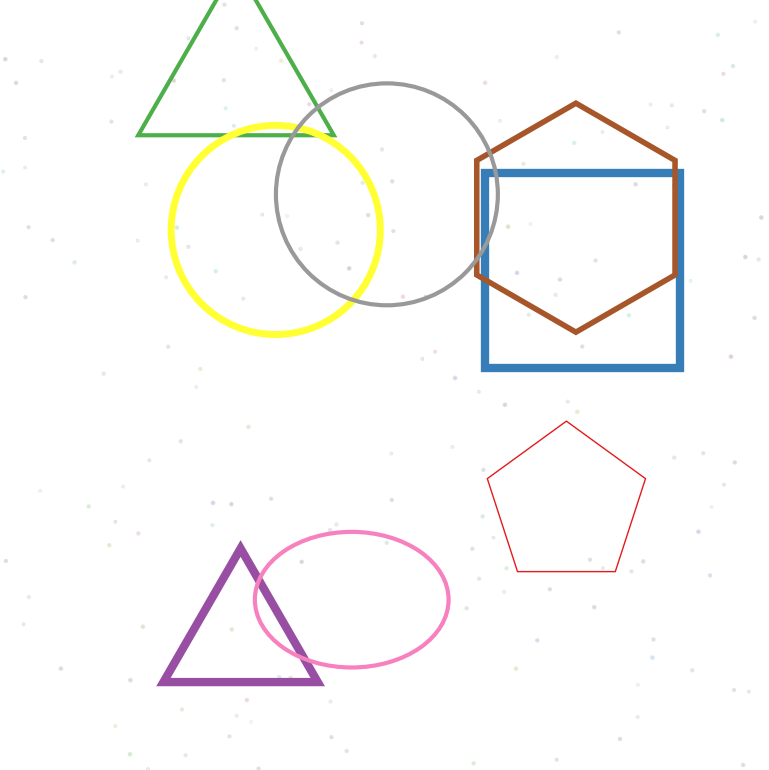[{"shape": "pentagon", "thickness": 0.5, "radius": 0.54, "center": [0.736, 0.345]}, {"shape": "square", "thickness": 3, "radius": 0.63, "center": [0.756, 0.649]}, {"shape": "triangle", "thickness": 1.5, "radius": 0.73, "center": [0.307, 0.898]}, {"shape": "triangle", "thickness": 3, "radius": 0.58, "center": [0.312, 0.172]}, {"shape": "circle", "thickness": 2.5, "radius": 0.68, "center": [0.358, 0.701]}, {"shape": "hexagon", "thickness": 2, "radius": 0.74, "center": [0.748, 0.717]}, {"shape": "oval", "thickness": 1.5, "radius": 0.63, "center": [0.457, 0.221]}, {"shape": "circle", "thickness": 1.5, "radius": 0.72, "center": [0.502, 0.748]}]